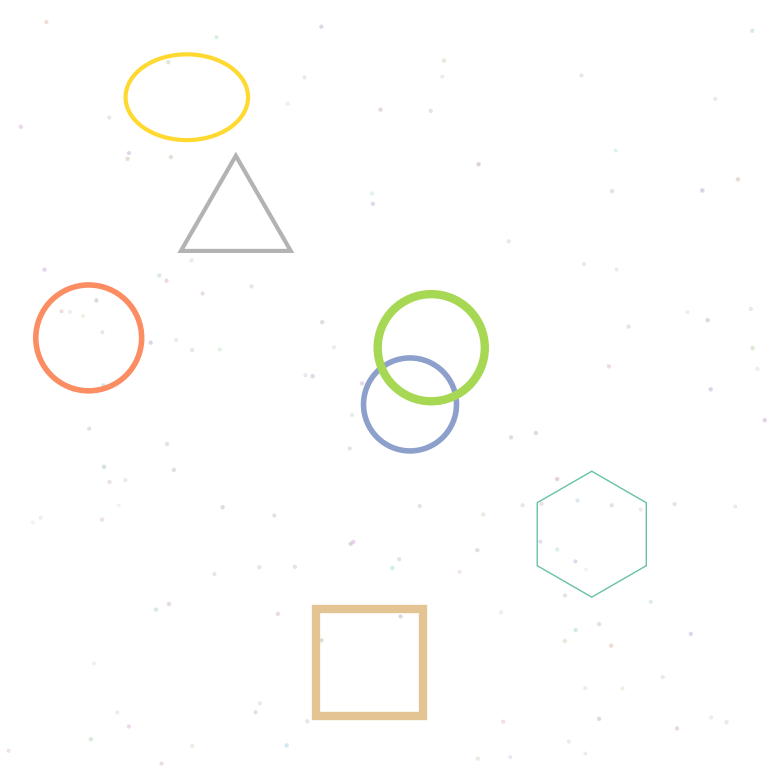[{"shape": "hexagon", "thickness": 0.5, "radius": 0.41, "center": [0.769, 0.306]}, {"shape": "circle", "thickness": 2, "radius": 0.34, "center": [0.115, 0.561]}, {"shape": "circle", "thickness": 2, "radius": 0.3, "center": [0.532, 0.475]}, {"shape": "circle", "thickness": 3, "radius": 0.35, "center": [0.56, 0.548]}, {"shape": "oval", "thickness": 1.5, "radius": 0.4, "center": [0.243, 0.874]}, {"shape": "square", "thickness": 3, "radius": 0.35, "center": [0.479, 0.14]}, {"shape": "triangle", "thickness": 1.5, "radius": 0.41, "center": [0.306, 0.715]}]